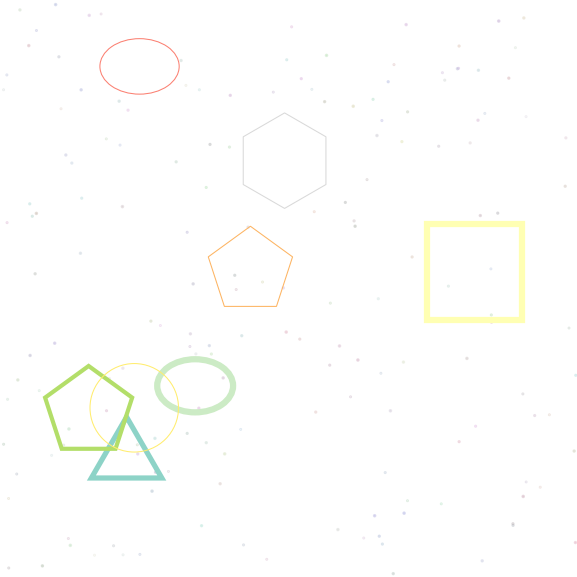[{"shape": "triangle", "thickness": 2.5, "radius": 0.35, "center": [0.219, 0.207]}, {"shape": "square", "thickness": 3, "radius": 0.41, "center": [0.821, 0.528]}, {"shape": "oval", "thickness": 0.5, "radius": 0.34, "center": [0.242, 0.884]}, {"shape": "pentagon", "thickness": 0.5, "radius": 0.38, "center": [0.434, 0.531]}, {"shape": "pentagon", "thickness": 2, "radius": 0.4, "center": [0.153, 0.286]}, {"shape": "hexagon", "thickness": 0.5, "radius": 0.41, "center": [0.493, 0.721]}, {"shape": "oval", "thickness": 3, "radius": 0.33, "center": [0.338, 0.331]}, {"shape": "circle", "thickness": 0.5, "radius": 0.38, "center": [0.232, 0.293]}]